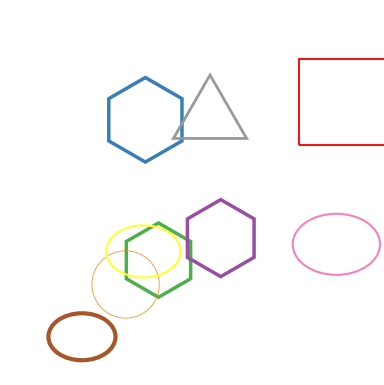[{"shape": "square", "thickness": 1.5, "radius": 0.56, "center": [0.889, 0.735]}, {"shape": "hexagon", "thickness": 2.5, "radius": 0.55, "center": [0.378, 0.689]}, {"shape": "hexagon", "thickness": 2.5, "radius": 0.48, "center": [0.412, 0.324]}, {"shape": "hexagon", "thickness": 2.5, "radius": 0.5, "center": [0.573, 0.382]}, {"shape": "circle", "thickness": 0.5, "radius": 0.44, "center": [0.326, 0.261]}, {"shape": "oval", "thickness": 1.5, "radius": 0.48, "center": [0.372, 0.347]}, {"shape": "oval", "thickness": 3, "radius": 0.44, "center": [0.213, 0.125]}, {"shape": "oval", "thickness": 1.5, "radius": 0.57, "center": [0.874, 0.365]}, {"shape": "triangle", "thickness": 2, "radius": 0.55, "center": [0.546, 0.695]}]